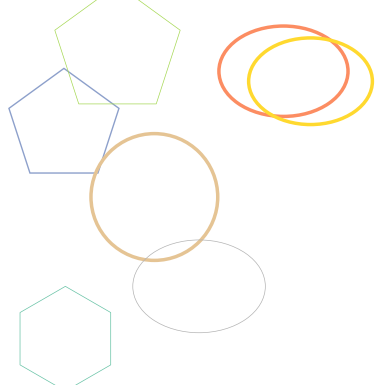[{"shape": "hexagon", "thickness": 0.5, "radius": 0.68, "center": [0.17, 0.12]}, {"shape": "oval", "thickness": 2.5, "radius": 0.84, "center": [0.736, 0.815]}, {"shape": "pentagon", "thickness": 1, "radius": 0.75, "center": [0.166, 0.672]}, {"shape": "pentagon", "thickness": 0.5, "radius": 0.86, "center": [0.305, 0.869]}, {"shape": "oval", "thickness": 2.5, "radius": 0.8, "center": [0.807, 0.789]}, {"shape": "circle", "thickness": 2.5, "radius": 0.82, "center": [0.401, 0.488]}, {"shape": "oval", "thickness": 0.5, "radius": 0.86, "center": [0.517, 0.256]}]